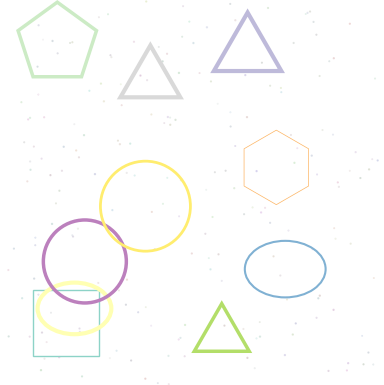[{"shape": "square", "thickness": 1, "radius": 0.42, "center": [0.172, 0.161]}, {"shape": "oval", "thickness": 3, "radius": 0.48, "center": [0.193, 0.199]}, {"shape": "triangle", "thickness": 3, "radius": 0.51, "center": [0.643, 0.866]}, {"shape": "oval", "thickness": 1.5, "radius": 0.52, "center": [0.741, 0.301]}, {"shape": "hexagon", "thickness": 0.5, "radius": 0.48, "center": [0.718, 0.565]}, {"shape": "triangle", "thickness": 2.5, "radius": 0.41, "center": [0.576, 0.129]}, {"shape": "triangle", "thickness": 3, "radius": 0.45, "center": [0.391, 0.792]}, {"shape": "circle", "thickness": 2.5, "radius": 0.54, "center": [0.22, 0.321]}, {"shape": "pentagon", "thickness": 2.5, "radius": 0.54, "center": [0.149, 0.887]}, {"shape": "circle", "thickness": 2, "radius": 0.58, "center": [0.378, 0.464]}]